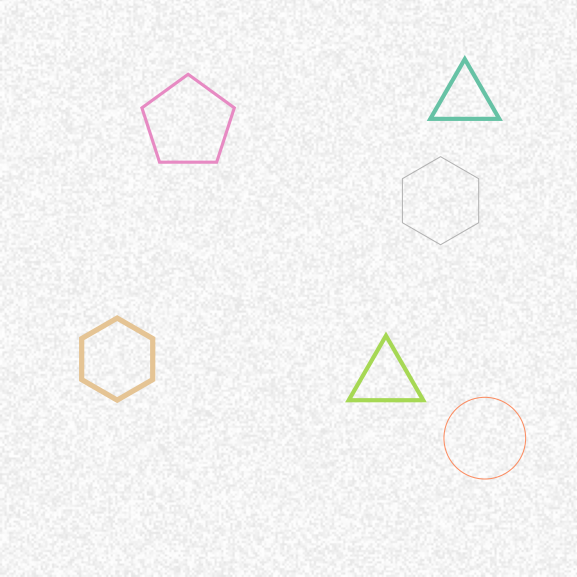[{"shape": "triangle", "thickness": 2, "radius": 0.34, "center": [0.805, 0.828]}, {"shape": "circle", "thickness": 0.5, "radius": 0.35, "center": [0.839, 0.24]}, {"shape": "pentagon", "thickness": 1.5, "radius": 0.42, "center": [0.326, 0.786]}, {"shape": "triangle", "thickness": 2, "radius": 0.37, "center": [0.668, 0.343]}, {"shape": "hexagon", "thickness": 2.5, "radius": 0.36, "center": [0.203, 0.377]}, {"shape": "hexagon", "thickness": 0.5, "radius": 0.38, "center": [0.763, 0.652]}]